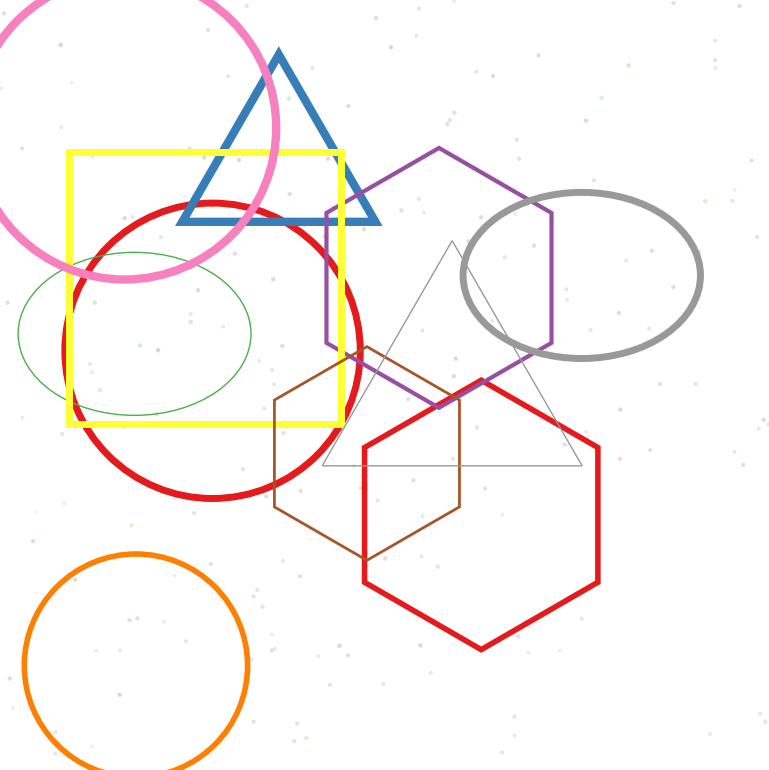[{"shape": "hexagon", "thickness": 2, "radius": 0.87, "center": [0.625, 0.331]}, {"shape": "circle", "thickness": 2.5, "radius": 0.96, "center": [0.276, 0.544]}, {"shape": "triangle", "thickness": 3, "radius": 0.72, "center": [0.362, 0.784]}, {"shape": "oval", "thickness": 0.5, "radius": 0.76, "center": [0.175, 0.566]}, {"shape": "hexagon", "thickness": 1.5, "radius": 0.84, "center": [0.57, 0.639]}, {"shape": "circle", "thickness": 2, "radius": 0.72, "center": [0.177, 0.136]}, {"shape": "square", "thickness": 2.5, "radius": 0.88, "center": [0.267, 0.626]}, {"shape": "hexagon", "thickness": 1, "radius": 0.69, "center": [0.477, 0.411]}, {"shape": "circle", "thickness": 3, "radius": 0.98, "center": [0.162, 0.834]}, {"shape": "triangle", "thickness": 0.5, "radius": 0.97, "center": [0.587, 0.492]}, {"shape": "oval", "thickness": 2.5, "radius": 0.77, "center": [0.756, 0.642]}]